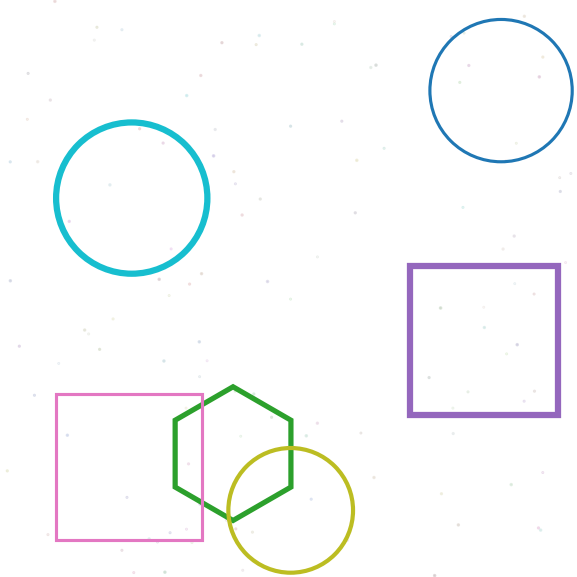[{"shape": "circle", "thickness": 1.5, "radius": 0.62, "center": [0.868, 0.842]}, {"shape": "hexagon", "thickness": 2.5, "radius": 0.58, "center": [0.404, 0.214]}, {"shape": "square", "thickness": 3, "radius": 0.64, "center": [0.838, 0.409]}, {"shape": "square", "thickness": 1.5, "radius": 0.63, "center": [0.224, 0.19]}, {"shape": "circle", "thickness": 2, "radius": 0.54, "center": [0.503, 0.115]}, {"shape": "circle", "thickness": 3, "radius": 0.65, "center": [0.228, 0.656]}]